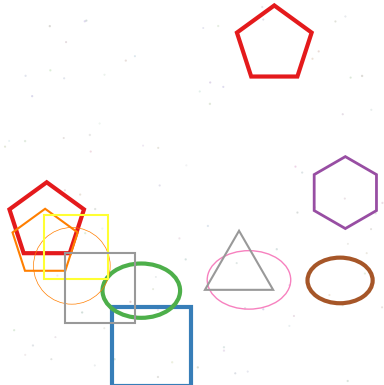[{"shape": "pentagon", "thickness": 3, "radius": 0.51, "center": [0.712, 0.884]}, {"shape": "pentagon", "thickness": 3, "radius": 0.51, "center": [0.121, 0.425]}, {"shape": "square", "thickness": 3, "radius": 0.51, "center": [0.394, 0.1]}, {"shape": "oval", "thickness": 3, "radius": 0.5, "center": [0.367, 0.245]}, {"shape": "hexagon", "thickness": 2, "radius": 0.47, "center": [0.897, 0.5]}, {"shape": "circle", "thickness": 0.5, "radius": 0.5, "center": [0.187, 0.31]}, {"shape": "pentagon", "thickness": 1.5, "radius": 0.45, "center": [0.117, 0.369]}, {"shape": "square", "thickness": 1.5, "radius": 0.42, "center": [0.197, 0.358]}, {"shape": "oval", "thickness": 3, "radius": 0.42, "center": [0.883, 0.272]}, {"shape": "oval", "thickness": 1, "radius": 0.54, "center": [0.647, 0.273]}, {"shape": "square", "thickness": 1.5, "radius": 0.46, "center": [0.26, 0.251]}, {"shape": "triangle", "thickness": 1.5, "radius": 0.51, "center": [0.621, 0.298]}]